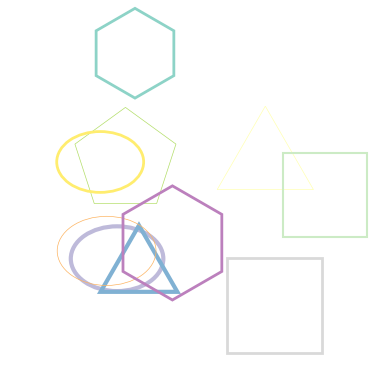[{"shape": "hexagon", "thickness": 2, "radius": 0.58, "center": [0.351, 0.862]}, {"shape": "triangle", "thickness": 0.5, "radius": 0.72, "center": [0.689, 0.58]}, {"shape": "oval", "thickness": 3, "radius": 0.6, "center": [0.304, 0.328]}, {"shape": "triangle", "thickness": 3, "radius": 0.58, "center": [0.361, 0.3]}, {"shape": "oval", "thickness": 0.5, "radius": 0.64, "center": [0.277, 0.348]}, {"shape": "pentagon", "thickness": 0.5, "radius": 0.69, "center": [0.326, 0.583]}, {"shape": "square", "thickness": 2, "radius": 0.62, "center": [0.713, 0.207]}, {"shape": "hexagon", "thickness": 2, "radius": 0.74, "center": [0.448, 0.369]}, {"shape": "square", "thickness": 1.5, "radius": 0.54, "center": [0.845, 0.493]}, {"shape": "oval", "thickness": 2, "radius": 0.56, "center": [0.26, 0.579]}]